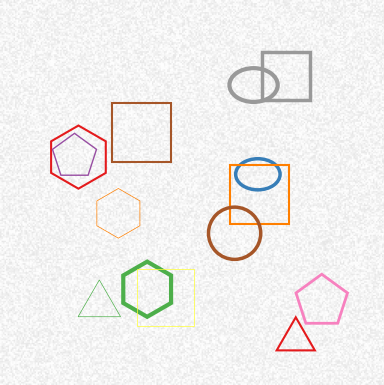[{"shape": "triangle", "thickness": 1.5, "radius": 0.29, "center": [0.768, 0.119]}, {"shape": "hexagon", "thickness": 1.5, "radius": 0.41, "center": [0.204, 0.592]}, {"shape": "oval", "thickness": 2.5, "radius": 0.29, "center": [0.67, 0.547]}, {"shape": "hexagon", "thickness": 3, "radius": 0.36, "center": [0.382, 0.249]}, {"shape": "triangle", "thickness": 0.5, "radius": 0.32, "center": [0.258, 0.209]}, {"shape": "pentagon", "thickness": 1, "radius": 0.3, "center": [0.193, 0.594]}, {"shape": "hexagon", "thickness": 0.5, "radius": 0.32, "center": [0.307, 0.446]}, {"shape": "square", "thickness": 1.5, "radius": 0.38, "center": [0.674, 0.496]}, {"shape": "square", "thickness": 0.5, "radius": 0.37, "center": [0.429, 0.228]}, {"shape": "square", "thickness": 1.5, "radius": 0.38, "center": [0.368, 0.657]}, {"shape": "circle", "thickness": 2.5, "radius": 0.34, "center": [0.609, 0.394]}, {"shape": "pentagon", "thickness": 2, "radius": 0.35, "center": [0.836, 0.217]}, {"shape": "square", "thickness": 2.5, "radius": 0.31, "center": [0.742, 0.803]}, {"shape": "oval", "thickness": 3, "radius": 0.31, "center": [0.659, 0.779]}]